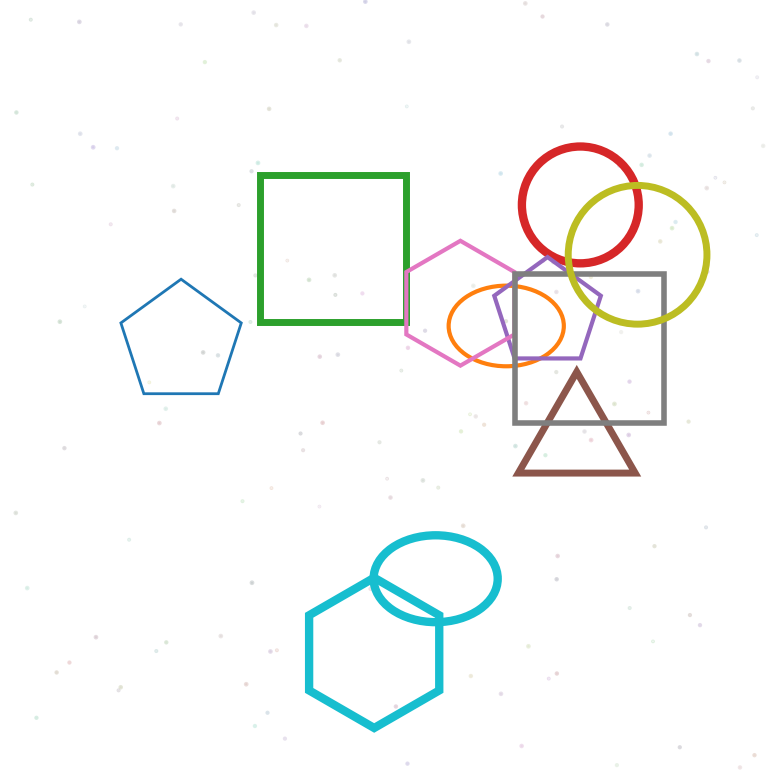[{"shape": "pentagon", "thickness": 1, "radius": 0.41, "center": [0.235, 0.555]}, {"shape": "oval", "thickness": 1.5, "radius": 0.37, "center": [0.657, 0.577]}, {"shape": "square", "thickness": 2.5, "radius": 0.47, "center": [0.433, 0.677]}, {"shape": "circle", "thickness": 3, "radius": 0.38, "center": [0.754, 0.734]}, {"shape": "pentagon", "thickness": 1.5, "radius": 0.36, "center": [0.711, 0.593]}, {"shape": "triangle", "thickness": 2.5, "radius": 0.44, "center": [0.749, 0.429]}, {"shape": "hexagon", "thickness": 1.5, "radius": 0.41, "center": [0.598, 0.606]}, {"shape": "square", "thickness": 2, "radius": 0.49, "center": [0.766, 0.547]}, {"shape": "circle", "thickness": 2.5, "radius": 0.45, "center": [0.828, 0.669]}, {"shape": "oval", "thickness": 3, "radius": 0.4, "center": [0.566, 0.248]}, {"shape": "hexagon", "thickness": 3, "radius": 0.49, "center": [0.486, 0.152]}]